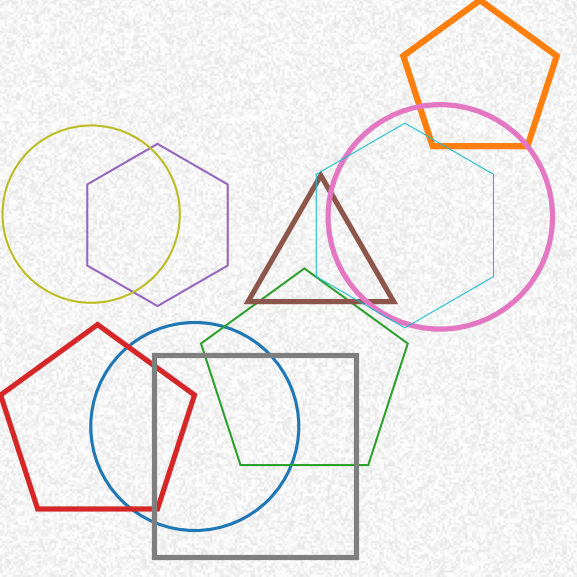[{"shape": "circle", "thickness": 1.5, "radius": 0.9, "center": [0.337, 0.261]}, {"shape": "pentagon", "thickness": 3, "radius": 0.7, "center": [0.831, 0.859]}, {"shape": "pentagon", "thickness": 1, "radius": 0.94, "center": [0.527, 0.346]}, {"shape": "pentagon", "thickness": 2.5, "radius": 0.88, "center": [0.169, 0.261]}, {"shape": "hexagon", "thickness": 1, "radius": 0.7, "center": [0.273, 0.61]}, {"shape": "triangle", "thickness": 2.5, "radius": 0.73, "center": [0.556, 0.55]}, {"shape": "circle", "thickness": 2.5, "radius": 0.97, "center": [0.762, 0.624]}, {"shape": "square", "thickness": 2.5, "radius": 0.88, "center": [0.442, 0.21]}, {"shape": "circle", "thickness": 1, "radius": 0.77, "center": [0.158, 0.628]}, {"shape": "hexagon", "thickness": 0.5, "radius": 0.89, "center": [0.701, 0.609]}]